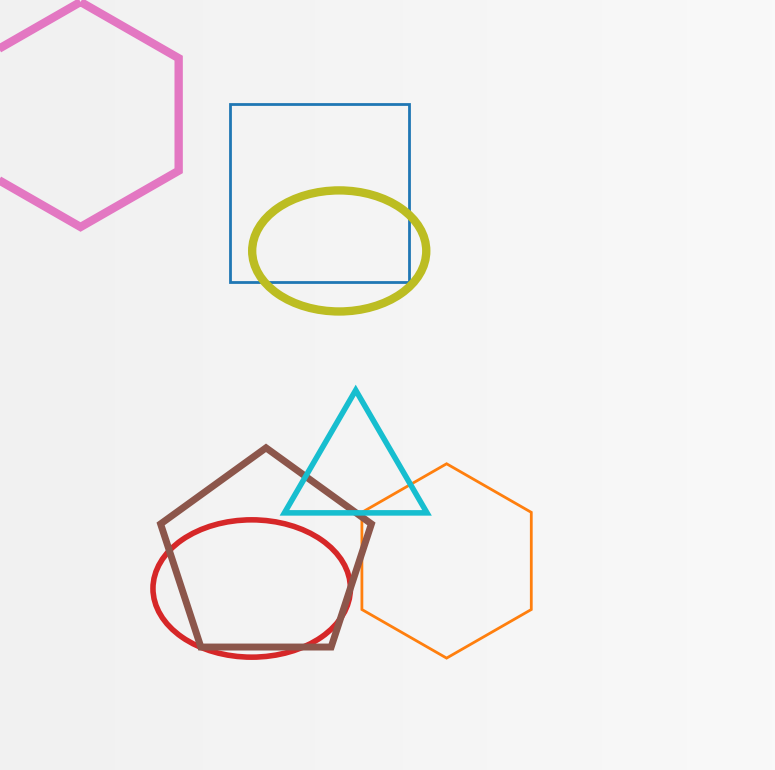[{"shape": "square", "thickness": 1, "radius": 0.58, "center": [0.412, 0.75]}, {"shape": "hexagon", "thickness": 1, "radius": 0.63, "center": [0.576, 0.272]}, {"shape": "oval", "thickness": 2, "radius": 0.64, "center": [0.325, 0.236]}, {"shape": "pentagon", "thickness": 2.5, "radius": 0.72, "center": [0.343, 0.275]}, {"shape": "hexagon", "thickness": 3, "radius": 0.73, "center": [0.104, 0.851]}, {"shape": "oval", "thickness": 3, "radius": 0.56, "center": [0.438, 0.674]}, {"shape": "triangle", "thickness": 2, "radius": 0.53, "center": [0.459, 0.387]}]